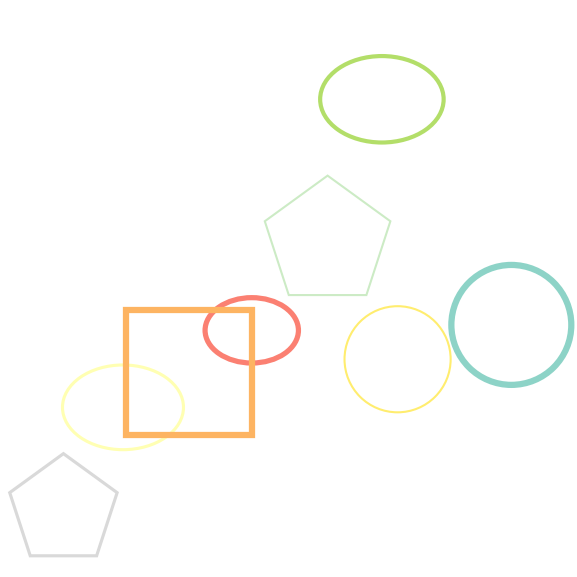[{"shape": "circle", "thickness": 3, "radius": 0.52, "center": [0.885, 0.437]}, {"shape": "oval", "thickness": 1.5, "radius": 0.52, "center": [0.213, 0.294]}, {"shape": "oval", "thickness": 2.5, "radius": 0.4, "center": [0.436, 0.427]}, {"shape": "square", "thickness": 3, "radius": 0.54, "center": [0.327, 0.355]}, {"shape": "oval", "thickness": 2, "radius": 0.53, "center": [0.661, 0.827]}, {"shape": "pentagon", "thickness": 1.5, "radius": 0.49, "center": [0.11, 0.116]}, {"shape": "pentagon", "thickness": 1, "radius": 0.57, "center": [0.567, 0.581]}, {"shape": "circle", "thickness": 1, "radius": 0.46, "center": [0.688, 0.377]}]